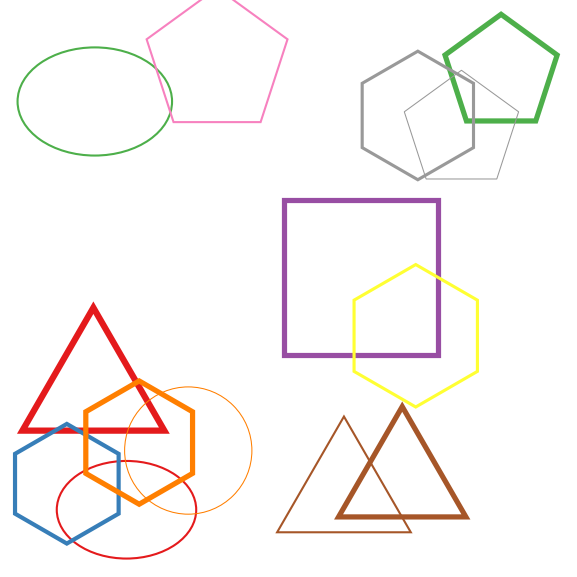[{"shape": "oval", "thickness": 1, "radius": 0.6, "center": [0.219, 0.116]}, {"shape": "triangle", "thickness": 3, "radius": 0.71, "center": [0.162, 0.324]}, {"shape": "hexagon", "thickness": 2, "radius": 0.52, "center": [0.116, 0.161]}, {"shape": "oval", "thickness": 1, "radius": 0.67, "center": [0.164, 0.823]}, {"shape": "pentagon", "thickness": 2.5, "radius": 0.51, "center": [0.868, 0.872]}, {"shape": "square", "thickness": 2.5, "radius": 0.67, "center": [0.625, 0.518]}, {"shape": "circle", "thickness": 0.5, "radius": 0.55, "center": [0.326, 0.219]}, {"shape": "hexagon", "thickness": 2.5, "radius": 0.53, "center": [0.241, 0.233]}, {"shape": "hexagon", "thickness": 1.5, "radius": 0.62, "center": [0.72, 0.418]}, {"shape": "triangle", "thickness": 1, "radius": 0.67, "center": [0.596, 0.144]}, {"shape": "triangle", "thickness": 2.5, "radius": 0.64, "center": [0.697, 0.168]}, {"shape": "pentagon", "thickness": 1, "radius": 0.64, "center": [0.376, 0.891]}, {"shape": "hexagon", "thickness": 1.5, "radius": 0.56, "center": [0.724, 0.799]}, {"shape": "pentagon", "thickness": 0.5, "radius": 0.52, "center": [0.799, 0.773]}]